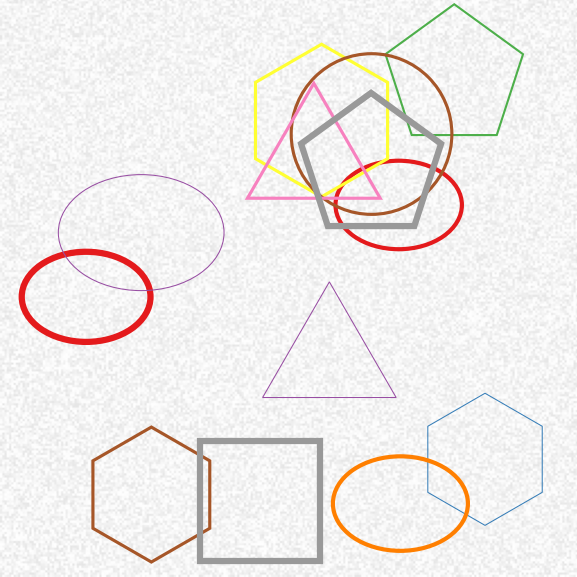[{"shape": "oval", "thickness": 3, "radius": 0.56, "center": [0.149, 0.485]}, {"shape": "oval", "thickness": 2, "radius": 0.55, "center": [0.69, 0.644]}, {"shape": "hexagon", "thickness": 0.5, "radius": 0.57, "center": [0.84, 0.204]}, {"shape": "pentagon", "thickness": 1, "radius": 0.63, "center": [0.787, 0.867]}, {"shape": "oval", "thickness": 0.5, "radius": 0.72, "center": [0.244, 0.596]}, {"shape": "triangle", "thickness": 0.5, "radius": 0.67, "center": [0.57, 0.378]}, {"shape": "oval", "thickness": 2, "radius": 0.58, "center": [0.693, 0.127]}, {"shape": "hexagon", "thickness": 1.5, "radius": 0.66, "center": [0.557, 0.79]}, {"shape": "circle", "thickness": 1.5, "radius": 0.7, "center": [0.643, 0.767]}, {"shape": "hexagon", "thickness": 1.5, "radius": 0.58, "center": [0.262, 0.143]}, {"shape": "triangle", "thickness": 1.5, "radius": 0.66, "center": [0.543, 0.722]}, {"shape": "square", "thickness": 3, "radius": 0.52, "center": [0.45, 0.132]}, {"shape": "pentagon", "thickness": 3, "radius": 0.64, "center": [0.643, 0.711]}]